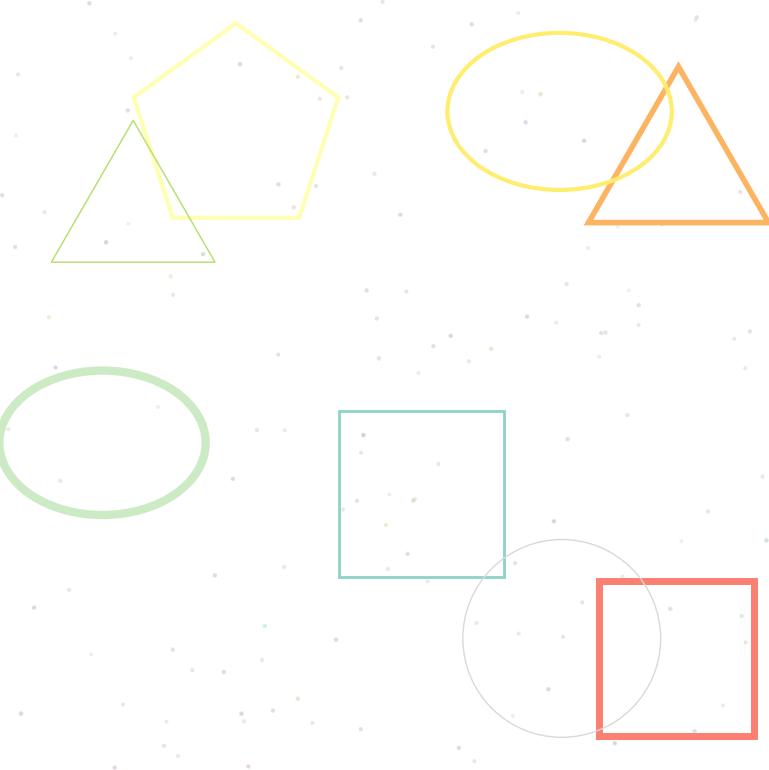[{"shape": "square", "thickness": 1, "radius": 0.54, "center": [0.547, 0.359]}, {"shape": "pentagon", "thickness": 1.5, "radius": 0.7, "center": [0.306, 0.83]}, {"shape": "square", "thickness": 2.5, "radius": 0.5, "center": [0.878, 0.144]}, {"shape": "triangle", "thickness": 2, "radius": 0.67, "center": [0.881, 0.778]}, {"shape": "triangle", "thickness": 0.5, "radius": 0.61, "center": [0.173, 0.721]}, {"shape": "circle", "thickness": 0.5, "radius": 0.64, "center": [0.73, 0.171]}, {"shape": "oval", "thickness": 3, "radius": 0.67, "center": [0.133, 0.425]}, {"shape": "oval", "thickness": 1.5, "radius": 0.73, "center": [0.727, 0.855]}]